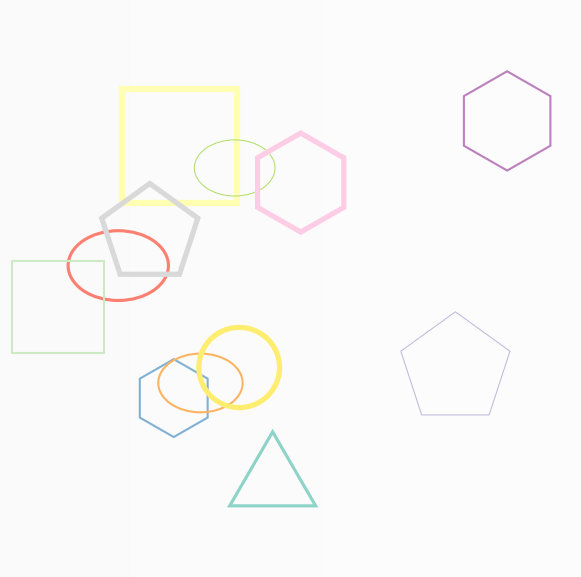[{"shape": "triangle", "thickness": 1.5, "radius": 0.43, "center": [0.469, 0.166]}, {"shape": "square", "thickness": 3, "radius": 0.49, "center": [0.309, 0.747]}, {"shape": "pentagon", "thickness": 0.5, "radius": 0.49, "center": [0.783, 0.36]}, {"shape": "oval", "thickness": 1.5, "radius": 0.43, "center": [0.203, 0.539]}, {"shape": "hexagon", "thickness": 1, "radius": 0.34, "center": [0.299, 0.31]}, {"shape": "oval", "thickness": 1, "radius": 0.36, "center": [0.345, 0.336]}, {"shape": "oval", "thickness": 0.5, "radius": 0.35, "center": [0.404, 0.708]}, {"shape": "hexagon", "thickness": 2.5, "radius": 0.43, "center": [0.517, 0.683]}, {"shape": "pentagon", "thickness": 2.5, "radius": 0.43, "center": [0.258, 0.595]}, {"shape": "hexagon", "thickness": 1, "radius": 0.43, "center": [0.873, 0.79]}, {"shape": "square", "thickness": 1, "radius": 0.4, "center": [0.1, 0.467]}, {"shape": "circle", "thickness": 2.5, "radius": 0.35, "center": [0.412, 0.363]}]